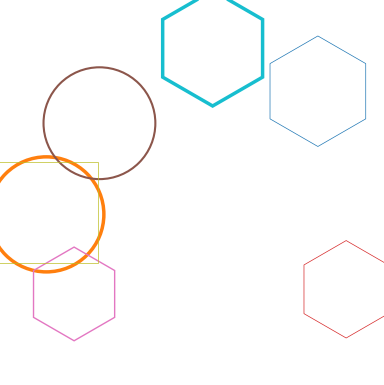[{"shape": "hexagon", "thickness": 0.5, "radius": 0.72, "center": [0.826, 0.763]}, {"shape": "circle", "thickness": 2.5, "radius": 0.75, "center": [0.12, 0.443]}, {"shape": "hexagon", "thickness": 0.5, "radius": 0.63, "center": [0.899, 0.249]}, {"shape": "circle", "thickness": 1.5, "radius": 0.73, "center": [0.258, 0.68]}, {"shape": "hexagon", "thickness": 1, "radius": 0.61, "center": [0.192, 0.237]}, {"shape": "square", "thickness": 0.5, "radius": 0.66, "center": [0.124, 0.448]}, {"shape": "hexagon", "thickness": 2.5, "radius": 0.75, "center": [0.552, 0.875]}]